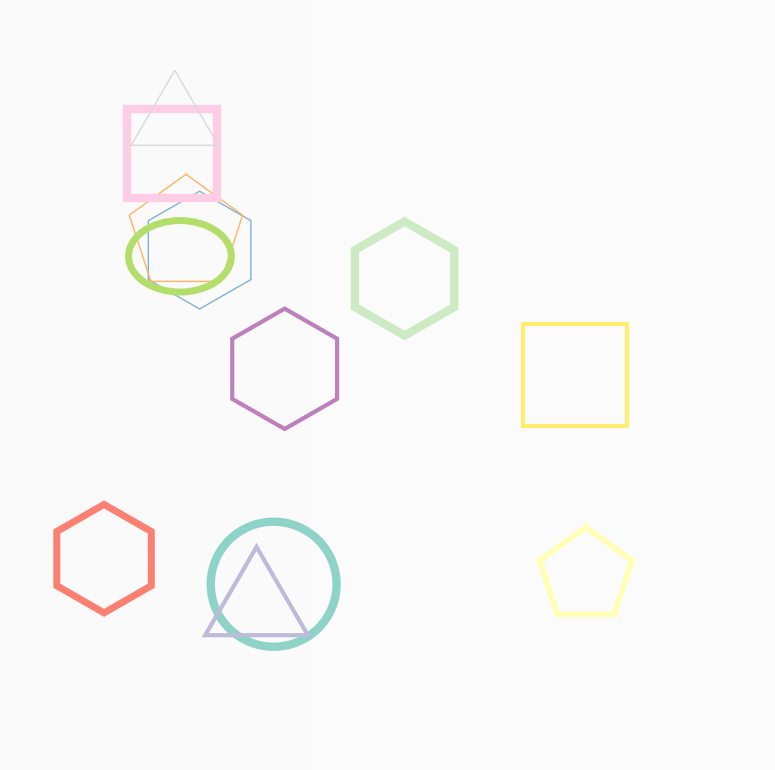[{"shape": "circle", "thickness": 3, "radius": 0.41, "center": [0.353, 0.241]}, {"shape": "pentagon", "thickness": 2, "radius": 0.31, "center": [0.756, 0.253]}, {"shape": "triangle", "thickness": 1.5, "radius": 0.38, "center": [0.331, 0.213]}, {"shape": "hexagon", "thickness": 2.5, "radius": 0.35, "center": [0.134, 0.275]}, {"shape": "hexagon", "thickness": 0.5, "radius": 0.38, "center": [0.258, 0.675]}, {"shape": "pentagon", "thickness": 0.5, "radius": 0.38, "center": [0.24, 0.697]}, {"shape": "oval", "thickness": 2.5, "radius": 0.33, "center": [0.232, 0.667]}, {"shape": "square", "thickness": 3, "radius": 0.29, "center": [0.222, 0.8]}, {"shape": "triangle", "thickness": 0.5, "radius": 0.32, "center": [0.226, 0.844]}, {"shape": "hexagon", "thickness": 1.5, "radius": 0.39, "center": [0.367, 0.521]}, {"shape": "hexagon", "thickness": 3, "radius": 0.37, "center": [0.522, 0.638]}, {"shape": "square", "thickness": 1.5, "radius": 0.33, "center": [0.742, 0.513]}]